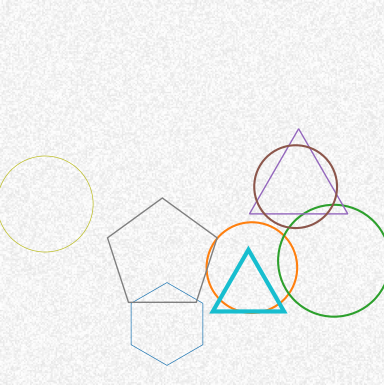[{"shape": "hexagon", "thickness": 0.5, "radius": 0.54, "center": [0.434, 0.158]}, {"shape": "circle", "thickness": 1.5, "radius": 0.59, "center": [0.654, 0.305]}, {"shape": "circle", "thickness": 1.5, "radius": 0.73, "center": [0.868, 0.323]}, {"shape": "triangle", "thickness": 1, "radius": 0.74, "center": [0.776, 0.518]}, {"shape": "circle", "thickness": 1.5, "radius": 0.54, "center": [0.768, 0.515]}, {"shape": "pentagon", "thickness": 1, "radius": 0.75, "center": [0.422, 0.336]}, {"shape": "circle", "thickness": 0.5, "radius": 0.62, "center": [0.117, 0.47]}, {"shape": "triangle", "thickness": 3, "radius": 0.53, "center": [0.645, 0.244]}]